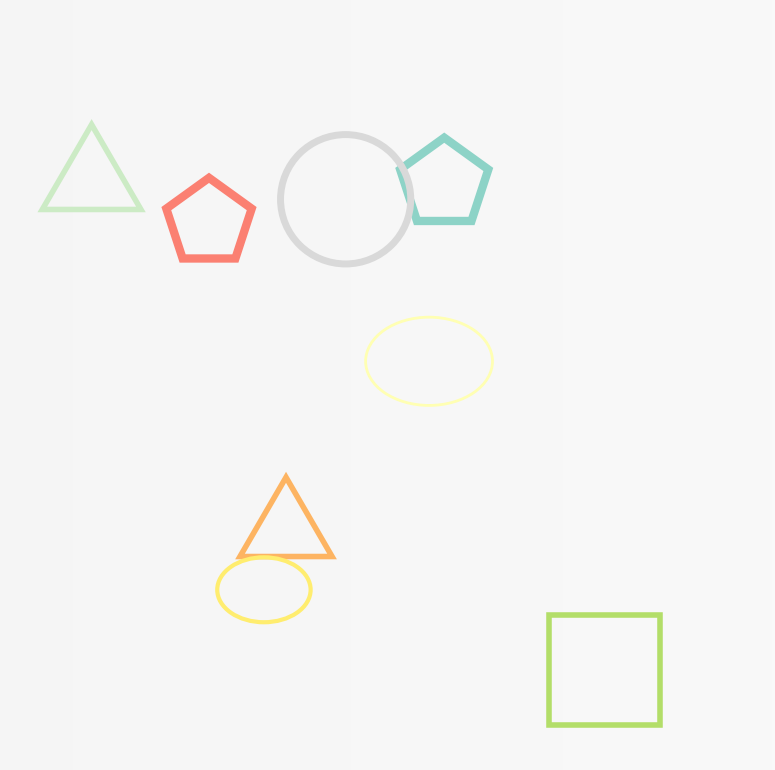[{"shape": "pentagon", "thickness": 3, "radius": 0.3, "center": [0.573, 0.761]}, {"shape": "oval", "thickness": 1, "radius": 0.41, "center": [0.554, 0.531]}, {"shape": "pentagon", "thickness": 3, "radius": 0.29, "center": [0.27, 0.711]}, {"shape": "triangle", "thickness": 2, "radius": 0.34, "center": [0.369, 0.312]}, {"shape": "square", "thickness": 2, "radius": 0.36, "center": [0.78, 0.13]}, {"shape": "circle", "thickness": 2.5, "radius": 0.42, "center": [0.446, 0.741]}, {"shape": "triangle", "thickness": 2, "radius": 0.37, "center": [0.118, 0.765]}, {"shape": "oval", "thickness": 1.5, "radius": 0.3, "center": [0.341, 0.234]}]